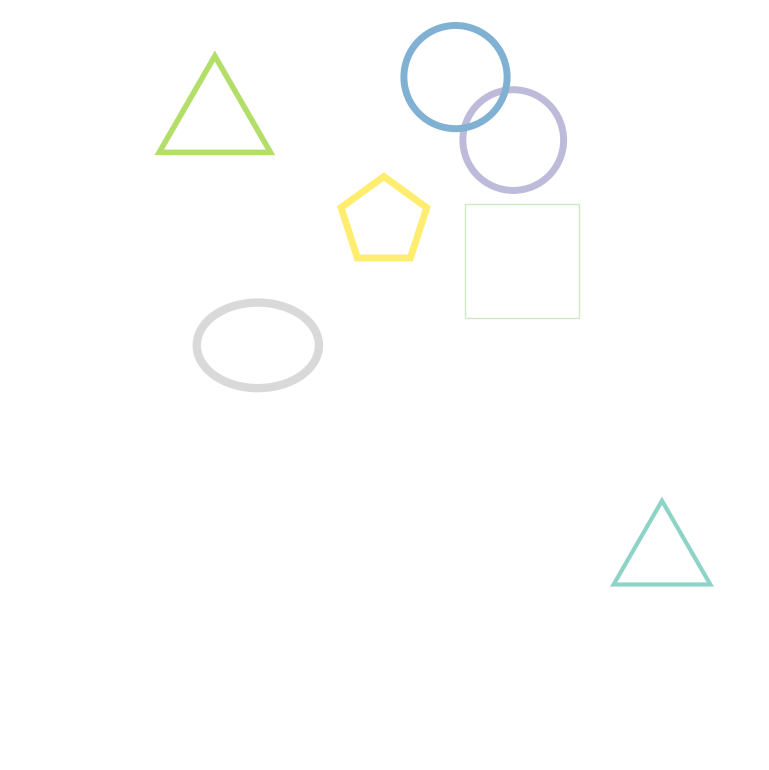[{"shape": "triangle", "thickness": 1.5, "radius": 0.36, "center": [0.86, 0.277]}, {"shape": "circle", "thickness": 2.5, "radius": 0.33, "center": [0.667, 0.818]}, {"shape": "circle", "thickness": 2.5, "radius": 0.34, "center": [0.592, 0.9]}, {"shape": "triangle", "thickness": 2, "radius": 0.42, "center": [0.279, 0.844]}, {"shape": "oval", "thickness": 3, "radius": 0.4, "center": [0.335, 0.551]}, {"shape": "square", "thickness": 0.5, "radius": 0.37, "center": [0.678, 0.661]}, {"shape": "pentagon", "thickness": 2.5, "radius": 0.29, "center": [0.499, 0.712]}]